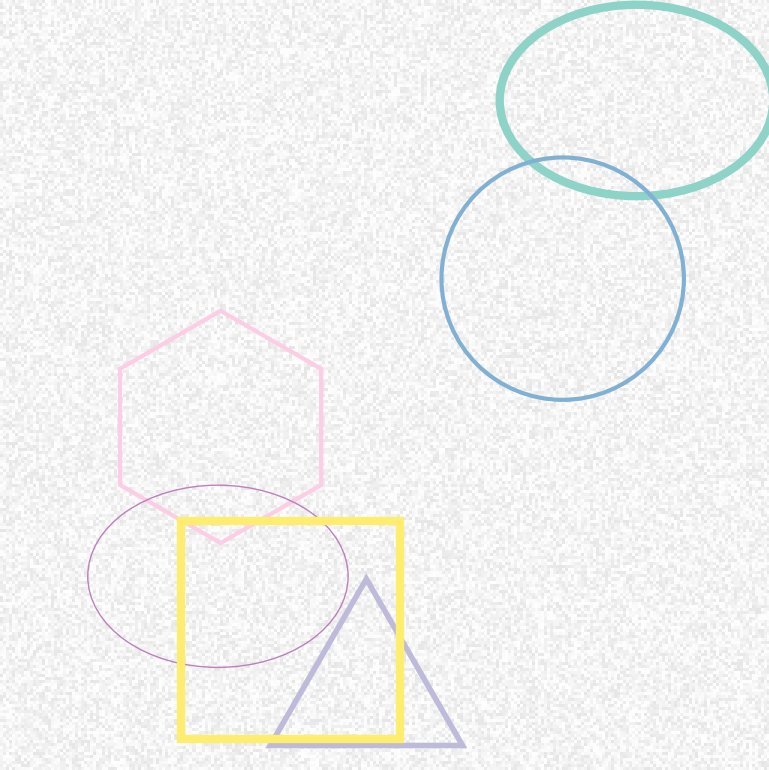[{"shape": "oval", "thickness": 3, "radius": 0.89, "center": [0.827, 0.87]}, {"shape": "triangle", "thickness": 2, "radius": 0.72, "center": [0.476, 0.104]}, {"shape": "circle", "thickness": 1.5, "radius": 0.79, "center": [0.731, 0.638]}, {"shape": "hexagon", "thickness": 1.5, "radius": 0.75, "center": [0.287, 0.446]}, {"shape": "oval", "thickness": 0.5, "radius": 0.85, "center": [0.283, 0.252]}, {"shape": "square", "thickness": 3, "radius": 0.71, "center": [0.377, 0.182]}]